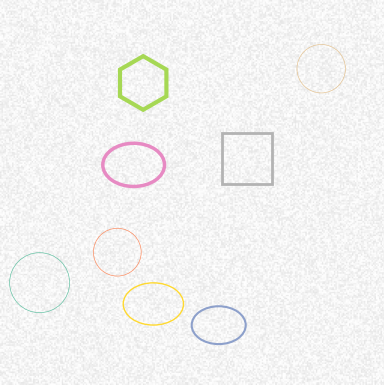[{"shape": "circle", "thickness": 0.5, "radius": 0.39, "center": [0.103, 0.266]}, {"shape": "circle", "thickness": 0.5, "radius": 0.31, "center": [0.305, 0.345]}, {"shape": "oval", "thickness": 1.5, "radius": 0.35, "center": [0.568, 0.155]}, {"shape": "oval", "thickness": 2.5, "radius": 0.4, "center": [0.347, 0.572]}, {"shape": "hexagon", "thickness": 3, "radius": 0.35, "center": [0.372, 0.784]}, {"shape": "oval", "thickness": 1, "radius": 0.39, "center": [0.398, 0.211]}, {"shape": "circle", "thickness": 0.5, "radius": 0.31, "center": [0.834, 0.822]}, {"shape": "square", "thickness": 2, "radius": 0.33, "center": [0.642, 0.589]}]